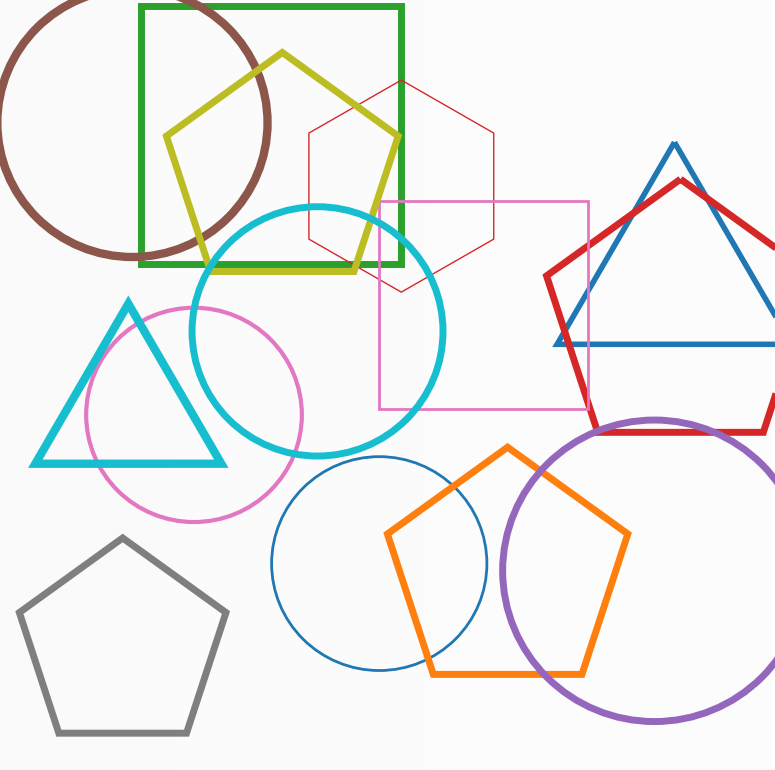[{"shape": "circle", "thickness": 1, "radius": 0.69, "center": [0.489, 0.268]}, {"shape": "triangle", "thickness": 2, "radius": 0.87, "center": [0.87, 0.64]}, {"shape": "pentagon", "thickness": 2.5, "radius": 0.82, "center": [0.655, 0.256]}, {"shape": "square", "thickness": 2.5, "radius": 0.84, "center": [0.35, 0.824]}, {"shape": "pentagon", "thickness": 2.5, "radius": 0.91, "center": [0.878, 0.586]}, {"shape": "hexagon", "thickness": 0.5, "radius": 0.69, "center": [0.518, 0.758]}, {"shape": "circle", "thickness": 2.5, "radius": 0.98, "center": [0.844, 0.259]}, {"shape": "circle", "thickness": 3, "radius": 0.87, "center": [0.171, 0.841]}, {"shape": "square", "thickness": 1, "radius": 0.67, "center": [0.624, 0.604]}, {"shape": "circle", "thickness": 1.5, "radius": 0.7, "center": [0.25, 0.461]}, {"shape": "pentagon", "thickness": 2.5, "radius": 0.7, "center": [0.158, 0.161]}, {"shape": "pentagon", "thickness": 2.5, "radius": 0.79, "center": [0.364, 0.775]}, {"shape": "triangle", "thickness": 3, "radius": 0.69, "center": [0.166, 0.467]}, {"shape": "circle", "thickness": 2.5, "radius": 0.81, "center": [0.41, 0.57]}]